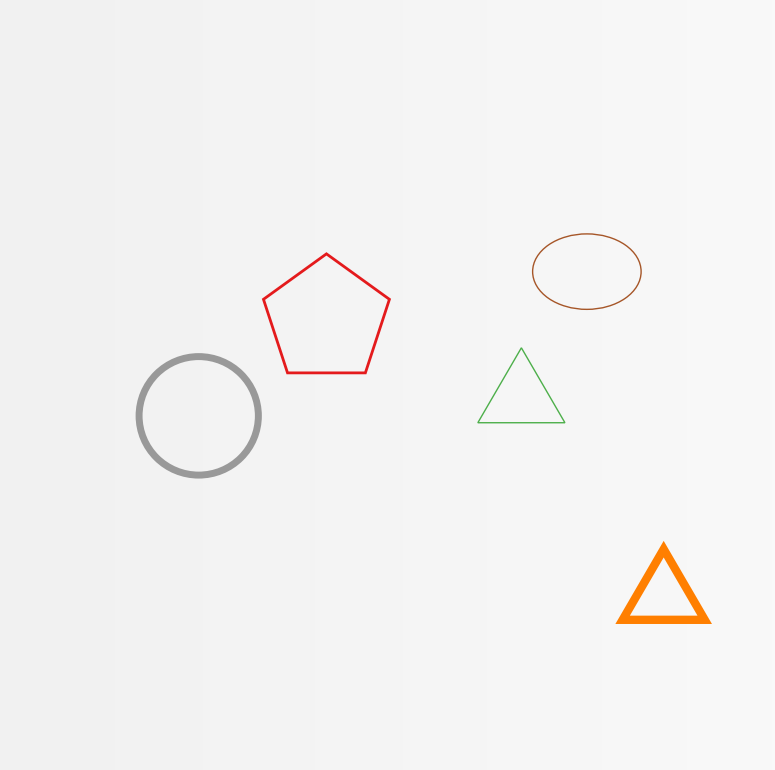[{"shape": "pentagon", "thickness": 1, "radius": 0.43, "center": [0.421, 0.585]}, {"shape": "triangle", "thickness": 0.5, "radius": 0.32, "center": [0.673, 0.483]}, {"shape": "triangle", "thickness": 3, "radius": 0.31, "center": [0.856, 0.226]}, {"shape": "oval", "thickness": 0.5, "radius": 0.35, "center": [0.757, 0.647]}, {"shape": "circle", "thickness": 2.5, "radius": 0.38, "center": [0.256, 0.46]}]